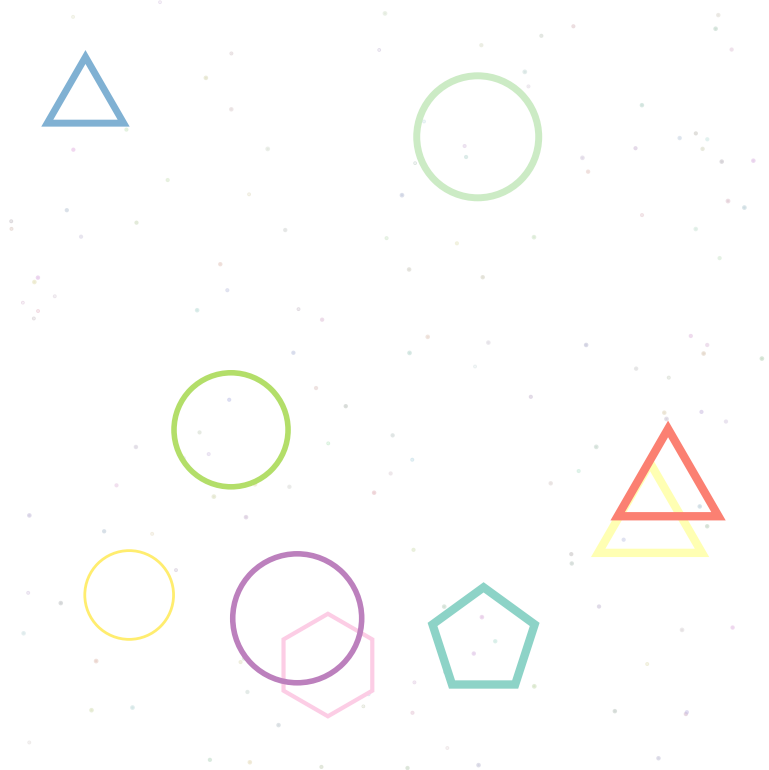[{"shape": "pentagon", "thickness": 3, "radius": 0.35, "center": [0.628, 0.167]}, {"shape": "triangle", "thickness": 3, "radius": 0.39, "center": [0.844, 0.321]}, {"shape": "triangle", "thickness": 3, "radius": 0.38, "center": [0.868, 0.367]}, {"shape": "triangle", "thickness": 2.5, "radius": 0.29, "center": [0.111, 0.869]}, {"shape": "circle", "thickness": 2, "radius": 0.37, "center": [0.3, 0.442]}, {"shape": "hexagon", "thickness": 1.5, "radius": 0.33, "center": [0.426, 0.136]}, {"shape": "circle", "thickness": 2, "radius": 0.42, "center": [0.386, 0.197]}, {"shape": "circle", "thickness": 2.5, "radius": 0.4, "center": [0.62, 0.822]}, {"shape": "circle", "thickness": 1, "radius": 0.29, "center": [0.168, 0.227]}]